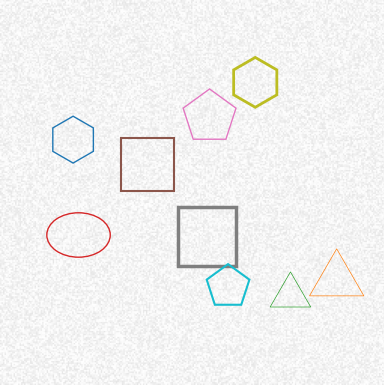[{"shape": "hexagon", "thickness": 1, "radius": 0.3, "center": [0.19, 0.637]}, {"shape": "triangle", "thickness": 0.5, "radius": 0.41, "center": [0.874, 0.272]}, {"shape": "triangle", "thickness": 0.5, "radius": 0.3, "center": [0.754, 0.233]}, {"shape": "oval", "thickness": 1, "radius": 0.41, "center": [0.204, 0.39]}, {"shape": "square", "thickness": 1.5, "radius": 0.34, "center": [0.383, 0.572]}, {"shape": "pentagon", "thickness": 1, "radius": 0.36, "center": [0.544, 0.697]}, {"shape": "square", "thickness": 2.5, "radius": 0.38, "center": [0.537, 0.386]}, {"shape": "hexagon", "thickness": 2, "radius": 0.32, "center": [0.663, 0.786]}, {"shape": "pentagon", "thickness": 1.5, "radius": 0.29, "center": [0.592, 0.256]}]